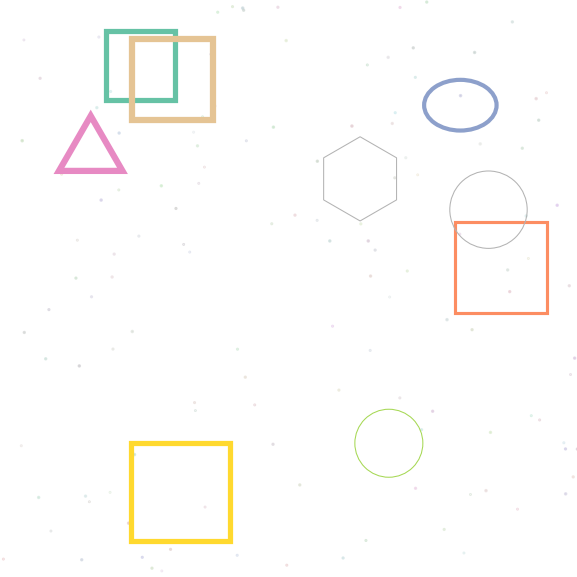[{"shape": "square", "thickness": 2.5, "radius": 0.3, "center": [0.243, 0.886]}, {"shape": "square", "thickness": 1.5, "radius": 0.4, "center": [0.868, 0.536]}, {"shape": "oval", "thickness": 2, "radius": 0.31, "center": [0.797, 0.817]}, {"shape": "triangle", "thickness": 3, "radius": 0.32, "center": [0.157, 0.735]}, {"shape": "circle", "thickness": 0.5, "radius": 0.29, "center": [0.673, 0.232]}, {"shape": "square", "thickness": 2.5, "radius": 0.43, "center": [0.313, 0.147]}, {"shape": "square", "thickness": 3, "radius": 0.35, "center": [0.299, 0.861]}, {"shape": "circle", "thickness": 0.5, "radius": 0.34, "center": [0.846, 0.636]}, {"shape": "hexagon", "thickness": 0.5, "radius": 0.36, "center": [0.624, 0.689]}]